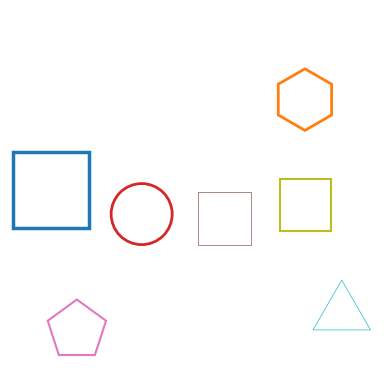[{"shape": "square", "thickness": 2.5, "radius": 0.49, "center": [0.132, 0.507]}, {"shape": "hexagon", "thickness": 2, "radius": 0.4, "center": [0.792, 0.741]}, {"shape": "circle", "thickness": 2, "radius": 0.4, "center": [0.368, 0.444]}, {"shape": "square", "thickness": 0.5, "radius": 0.35, "center": [0.584, 0.432]}, {"shape": "pentagon", "thickness": 1.5, "radius": 0.4, "center": [0.2, 0.142]}, {"shape": "square", "thickness": 1.5, "radius": 0.34, "center": [0.794, 0.467]}, {"shape": "triangle", "thickness": 0.5, "radius": 0.43, "center": [0.888, 0.186]}]